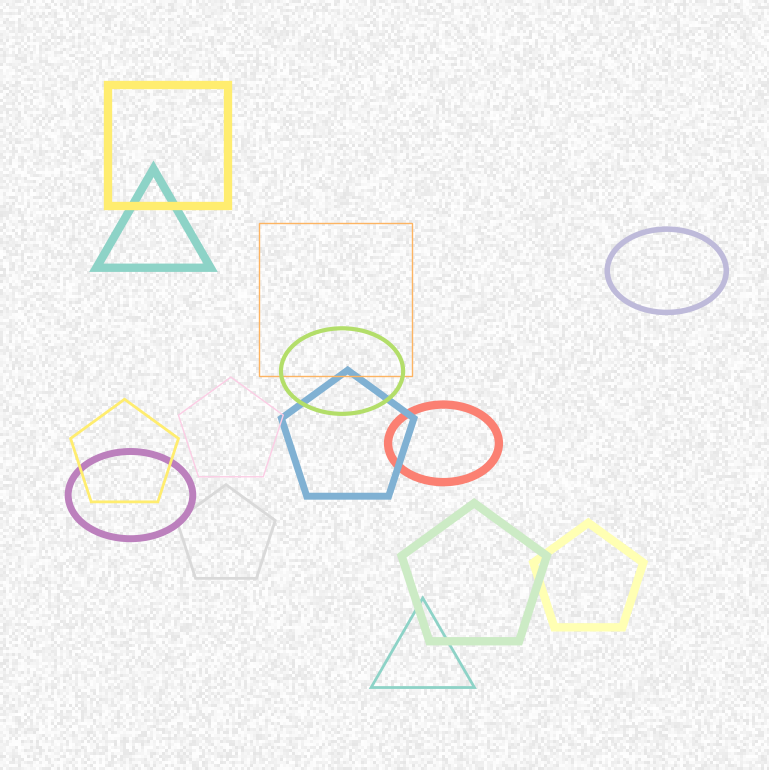[{"shape": "triangle", "thickness": 3, "radius": 0.43, "center": [0.199, 0.695]}, {"shape": "triangle", "thickness": 1, "radius": 0.39, "center": [0.549, 0.146]}, {"shape": "pentagon", "thickness": 3, "radius": 0.38, "center": [0.764, 0.246]}, {"shape": "oval", "thickness": 2, "radius": 0.39, "center": [0.866, 0.648]}, {"shape": "oval", "thickness": 3, "radius": 0.36, "center": [0.576, 0.424]}, {"shape": "pentagon", "thickness": 2.5, "radius": 0.45, "center": [0.452, 0.429]}, {"shape": "square", "thickness": 0.5, "radius": 0.5, "center": [0.436, 0.611]}, {"shape": "oval", "thickness": 1.5, "radius": 0.4, "center": [0.444, 0.518]}, {"shape": "pentagon", "thickness": 0.5, "radius": 0.36, "center": [0.3, 0.439]}, {"shape": "pentagon", "thickness": 1, "radius": 0.34, "center": [0.294, 0.303]}, {"shape": "oval", "thickness": 2.5, "radius": 0.4, "center": [0.169, 0.357]}, {"shape": "pentagon", "thickness": 3, "radius": 0.5, "center": [0.616, 0.247]}, {"shape": "square", "thickness": 3, "radius": 0.39, "center": [0.218, 0.811]}, {"shape": "pentagon", "thickness": 1, "radius": 0.37, "center": [0.162, 0.408]}]